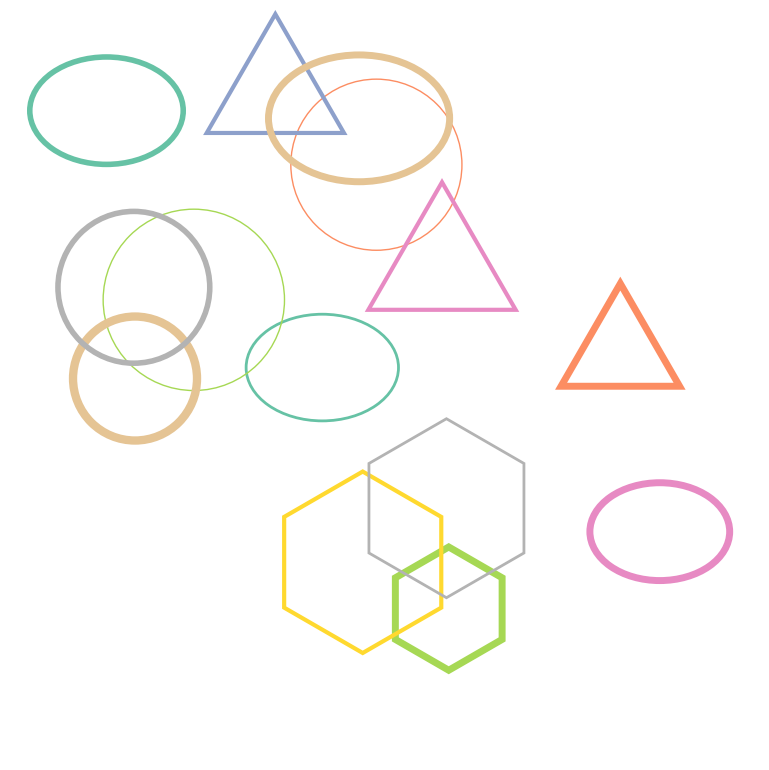[{"shape": "oval", "thickness": 1, "radius": 0.49, "center": [0.419, 0.523]}, {"shape": "oval", "thickness": 2, "radius": 0.5, "center": [0.138, 0.856]}, {"shape": "triangle", "thickness": 2.5, "radius": 0.44, "center": [0.806, 0.543]}, {"shape": "circle", "thickness": 0.5, "radius": 0.56, "center": [0.489, 0.786]}, {"shape": "triangle", "thickness": 1.5, "radius": 0.51, "center": [0.358, 0.879]}, {"shape": "triangle", "thickness": 1.5, "radius": 0.55, "center": [0.574, 0.653]}, {"shape": "oval", "thickness": 2.5, "radius": 0.45, "center": [0.857, 0.31]}, {"shape": "circle", "thickness": 0.5, "radius": 0.59, "center": [0.252, 0.611]}, {"shape": "hexagon", "thickness": 2.5, "radius": 0.4, "center": [0.583, 0.21]}, {"shape": "hexagon", "thickness": 1.5, "radius": 0.59, "center": [0.471, 0.27]}, {"shape": "circle", "thickness": 3, "radius": 0.4, "center": [0.175, 0.508]}, {"shape": "oval", "thickness": 2.5, "radius": 0.59, "center": [0.466, 0.846]}, {"shape": "circle", "thickness": 2, "radius": 0.49, "center": [0.174, 0.627]}, {"shape": "hexagon", "thickness": 1, "radius": 0.58, "center": [0.58, 0.34]}]